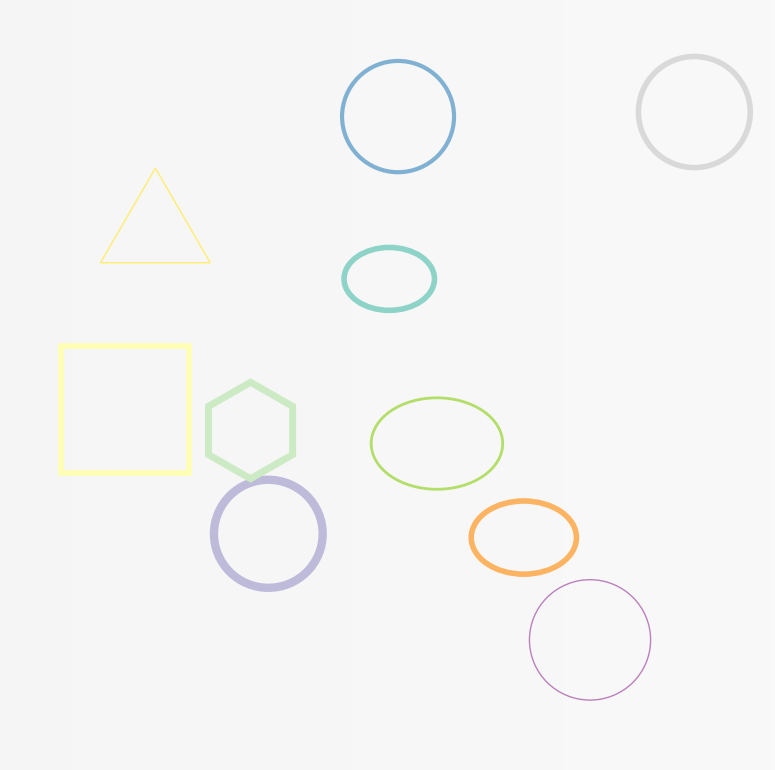[{"shape": "oval", "thickness": 2, "radius": 0.29, "center": [0.502, 0.638]}, {"shape": "square", "thickness": 2, "radius": 0.41, "center": [0.162, 0.468]}, {"shape": "circle", "thickness": 3, "radius": 0.35, "center": [0.346, 0.307]}, {"shape": "circle", "thickness": 1.5, "radius": 0.36, "center": [0.514, 0.849]}, {"shape": "oval", "thickness": 2, "radius": 0.34, "center": [0.676, 0.302]}, {"shape": "oval", "thickness": 1, "radius": 0.42, "center": [0.564, 0.424]}, {"shape": "circle", "thickness": 2, "radius": 0.36, "center": [0.896, 0.855]}, {"shape": "circle", "thickness": 0.5, "radius": 0.39, "center": [0.761, 0.169]}, {"shape": "hexagon", "thickness": 2.5, "radius": 0.31, "center": [0.323, 0.441]}, {"shape": "triangle", "thickness": 0.5, "radius": 0.41, "center": [0.201, 0.7]}]